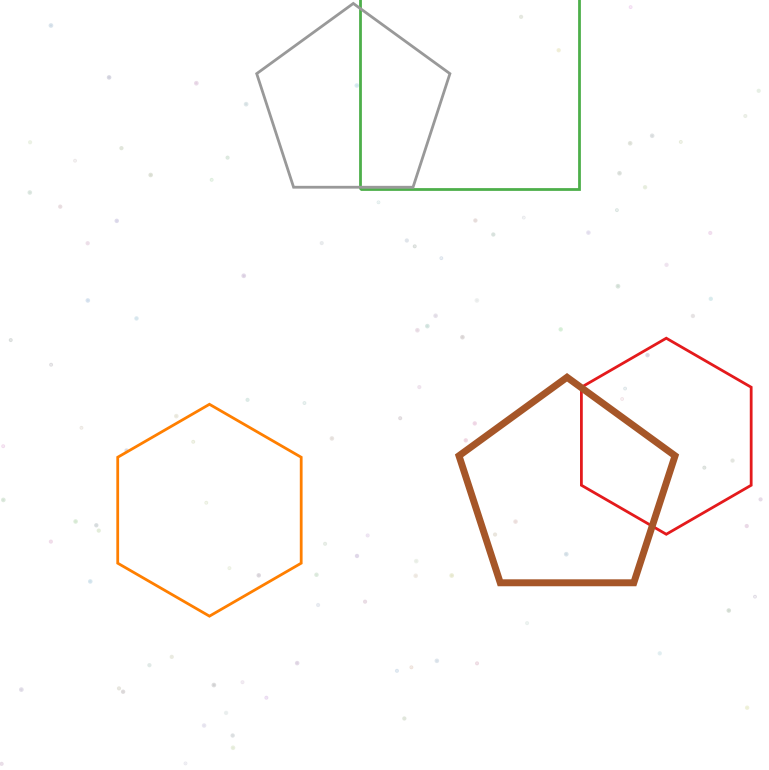[{"shape": "hexagon", "thickness": 1, "radius": 0.64, "center": [0.865, 0.433]}, {"shape": "square", "thickness": 1, "radius": 0.71, "center": [0.61, 0.897]}, {"shape": "hexagon", "thickness": 1, "radius": 0.69, "center": [0.272, 0.337]}, {"shape": "pentagon", "thickness": 2.5, "radius": 0.74, "center": [0.736, 0.362]}, {"shape": "pentagon", "thickness": 1, "radius": 0.66, "center": [0.459, 0.864]}]